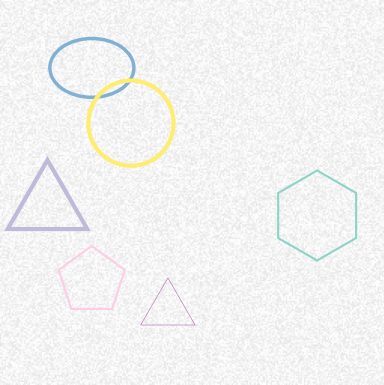[{"shape": "hexagon", "thickness": 1.5, "radius": 0.58, "center": [0.824, 0.44]}, {"shape": "triangle", "thickness": 3, "radius": 0.6, "center": [0.123, 0.465]}, {"shape": "oval", "thickness": 2.5, "radius": 0.55, "center": [0.239, 0.824]}, {"shape": "pentagon", "thickness": 1.5, "radius": 0.45, "center": [0.238, 0.271]}, {"shape": "triangle", "thickness": 0.5, "radius": 0.41, "center": [0.436, 0.197]}, {"shape": "circle", "thickness": 3, "radius": 0.55, "center": [0.34, 0.68]}]